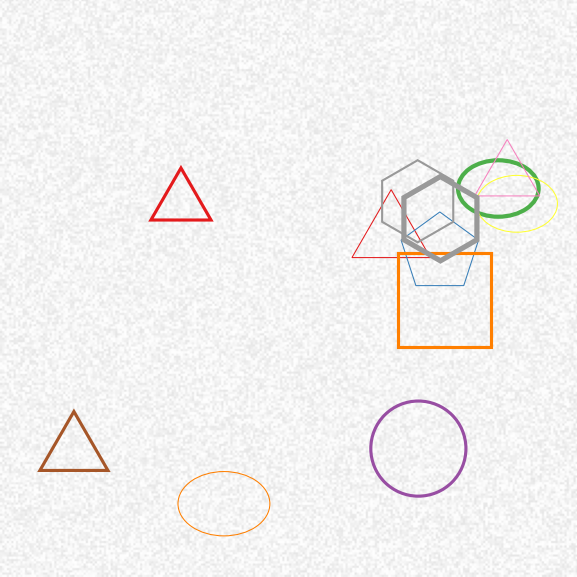[{"shape": "triangle", "thickness": 0.5, "radius": 0.39, "center": [0.677, 0.592]}, {"shape": "triangle", "thickness": 1.5, "radius": 0.3, "center": [0.313, 0.648]}, {"shape": "pentagon", "thickness": 0.5, "radius": 0.35, "center": [0.762, 0.562]}, {"shape": "oval", "thickness": 2, "radius": 0.35, "center": [0.863, 0.673]}, {"shape": "circle", "thickness": 1.5, "radius": 0.41, "center": [0.724, 0.222]}, {"shape": "oval", "thickness": 0.5, "radius": 0.4, "center": [0.388, 0.127]}, {"shape": "square", "thickness": 1.5, "radius": 0.4, "center": [0.77, 0.48]}, {"shape": "oval", "thickness": 0.5, "radius": 0.35, "center": [0.895, 0.646]}, {"shape": "triangle", "thickness": 1.5, "radius": 0.34, "center": [0.128, 0.219]}, {"shape": "triangle", "thickness": 0.5, "radius": 0.33, "center": [0.878, 0.692]}, {"shape": "hexagon", "thickness": 1, "radius": 0.36, "center": [0.723, 0.651]}, {"shape": "hexagon", "thickness": 2.5, "radius": 0.36, "center": [0.763, 0.62]}]